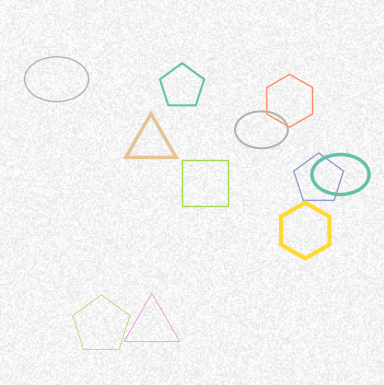[{"shape": "oval", "thickness": 2.5, "radius": 0.37, "center": [0.884, 0.547]}, {"shape": "pentagon", "thickness": 1.5, "radius": 0.3, "center": [0.473, 0.775]}, {"shape": "hexagon", "thickness": 1, "radius": 0.34, "center": [0.752, 0.738]}, {"shape": "pentagon", "thickness": 1, "radius": 0.34, "center": [0.828, 0.535]}, {"shape": "triangle", "thickness": 0.5, "radius": 0.42, "center": [0.395, 0.155]}, {"shape": "square", "thickness": 1, "radius": 0.3, "center": [0.533, 0.526]}, {"shape": "pentagon", "thickness": 0.5, "radius": 0.39, "center": [0.263, 0.156]}, {"shape": "hexagon", "thickness": 3, "radius": 0.36, "center": [0.793, 0.401]}, {"shape": "triangle", "thickness": 2.5, "radius": 0.38, "center": [0.392, 0.629]}, {"shape": "oval", "thickness": 1, "radius": 0.42, "center": [0.147, 0.794]}, {"shape": "oval", "thickness": 1.5, "radius": 0.34, "center": [0.679, 0.663]}]